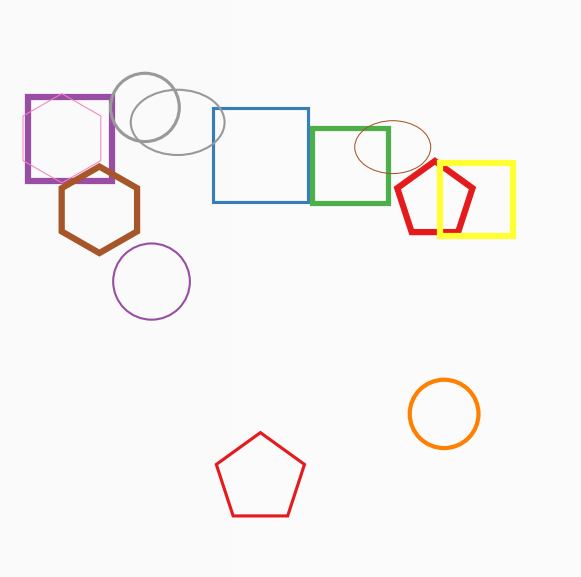[{"shape": "pentagon", "thickness": 3, "radius": 0.34, "center": [0.748, 0.652]}, {"shape": "pentagon", "thickness": 1.5, "radius": 0.4, "center": [0.448, 0.17]}, {"shape": "square", "thickness": 1.5, "radius": 0.41, "center": [0.448, 0.73]}, {"shape": "square", "thickness": 2.5, "radius": 0.32, "center": [0.602, 0.712]}, {"shape": "circle", "thickness": 1, "radius": 0.33, "center": [0.261, 0.512]}, {"shape": "square", "thickness": 3, "radius": 0.36, "center": [0.121, 0.759]}, {"shape": "circle", "thickness": 2, "radius": 0.3, "center": [0.764, 0.282]}, {"shape": "square", "thickness": 3, "radius": 0.31, "center": [0.82, 0.654]}, {"shape": "hexagon", "thickness": 3, "radius": 0.37, "center": [0.171, 0.636]}, {"shape": "oval", "thickness": 0.5, "radius": 0.33, "center": [0.676, 0.744]}, {"shape": "hexagon", "thickness": 0.5, "radius": 0.39, "center": [0.106, 0.76]}, {"shape": "oval", "thickness": 1, "radius": 0.4, "center": [0.306, 0.787]}, {"shape": "circle", "thickness": 1.5, "radius": 0.3, "center": [0.249, 0.813]}]